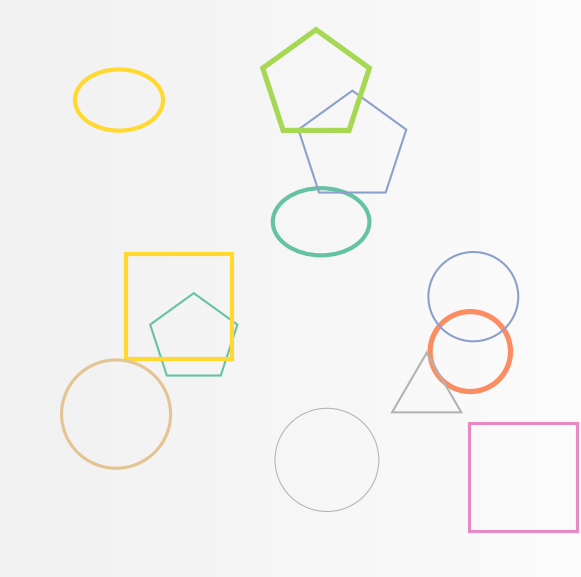[{"shape": "oval", "thickness": 2, "radius": 0.42, "center": [0.552, 0.615]}, {"shape": "pentagon", "thickness": 1, "radius": 0.39, "center": [0.333, 0.413]}, {"shape": "circle", "thickness": 2.5, "radius": 0.35, "center": [0.809, 0.39]}, {"shape": "pentagon", "thickness": 1, "radius": 0.49, "center": [0.606, 0.745]}, {"shape": "circle", "thickness": 1, "radius": 0.39, "center": [0.814, 0.485]}, {"shape": "square", "thickness": 1.5, "radius": 0.47, "center": [0.899, 0.173]}, {"shape": "pentagon", "thickness": 2.5, "radius": 0.48, "center": [0.544, 0.851]}, {"shape": "square", "thickness": 2, "radius": 0.45, "center": [0.308, 0.468]}, {"shape": "oval", "thickness": 2, "radius": 0.38, "center": [0.205, 0.826]}, {"shape": "circle", "thickness": 1.5, "radius": 0.47, "center": [0.2, 0.282]}, {"shape": "triangle", "thickness": 1, "radius": 0.34, "center": [0.734, 0.32]}, {"shape": "circle", "thickness": 0.5, "radius": 0.45, "center": [0.562, 0.203]}]